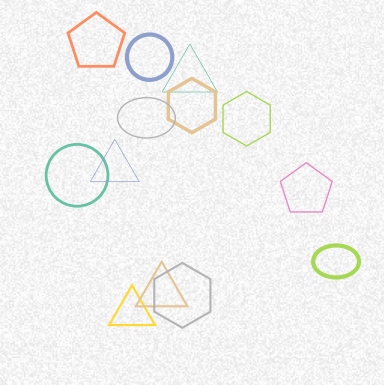[{"shape": "circle", "thickness": 2, "radius": 0.4, "center": [0.2, 0.545]}, {"shape": "triangle", "thickness": 0.5, "radius": 0.42, "center": [0.493, 0.803]}, {"shape": "pentagon", "thickness": 2, "radius": 0.39, "center": [0.25, 0.89]}, {"shape": "circle", "thickness": 3, "radius": 0.29, "center": [0.389, 0.851]}, {"shape": "triangle", "thickness": 0.5, "radius": 0.37, "center": [0.298, 0.565]}, {"shape": "pentagon", "thickness": 1, "radius": 0.35, "center": [0.796, 0.507]}, {"shape": "oval", "thickness": 3, "radius": 0.3, "center": [0.873, 0.321]}, {"shape": "hexagon", "thickness": 1, "radius": 0.35, "center": [0.641, 0.692]}, {"shape": "triangle", "thickness": 1.5, "radius": 0.34, "center": [0.343, 0.19]}, {"shape": "hexagon", "thickness": 2.5, "radius": 0.35, "center": [0.498, 0.726]}, {"shape": "triangle", "thickness": 1.5, "radius": 0.39, "center": [0.42, 0.243]}, {"shape": "oval", "thickness": 1, "radius": 0.37, "center": [0.38, 0.694]}, {"shape": "hexagon", "thickness": 1.5, "radius": 0.42, "center": [0.474, 0.233]}]